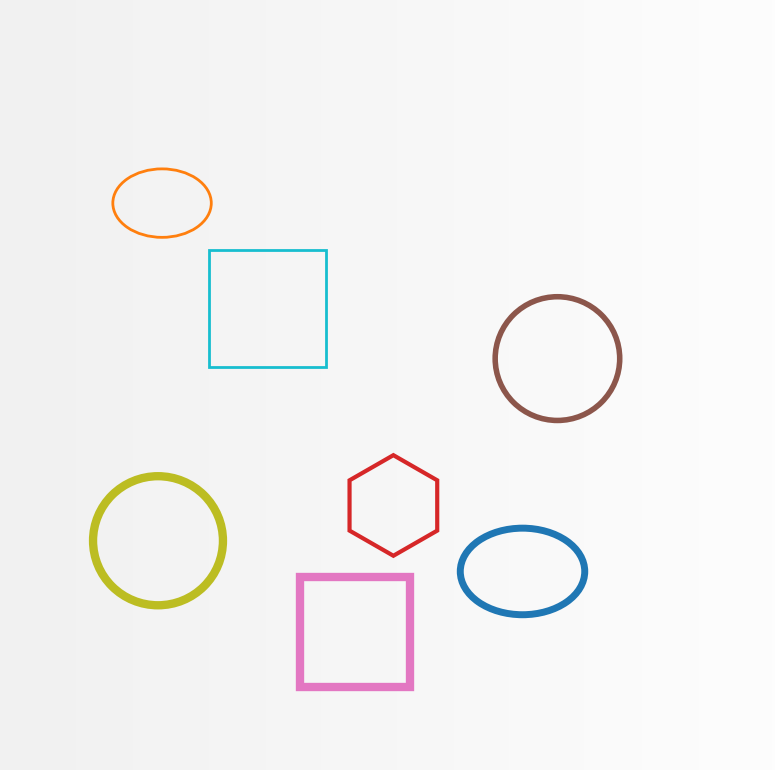[{"shape": "oval", "thickness": 2.5, "radius": 0.4, "center": [0.674, 0.258]}, {"shape": "oval", "thickness": 1, "radius": 0.32, "center": [0.209, 0.736]}, {"shape": "hexagon", "thickness": 1.5, "radius": 0.33, "center": [0.508, 0.344]}, {"shape": "circle", "thickness": 2, "radius": 0.4, "center": [0.719, 0.534]}, {"shape": "square", "thickness": 3, "radius": 0.36, "center": [0.458, 0.179]}, {"shape": "circle", "thickness": 3, "radius": 0.42, "center": [0.204, 0.298]}, {"shape": "square", "thickness": 1, "radius": 0.38, "center": [0.346, 0.599]}]